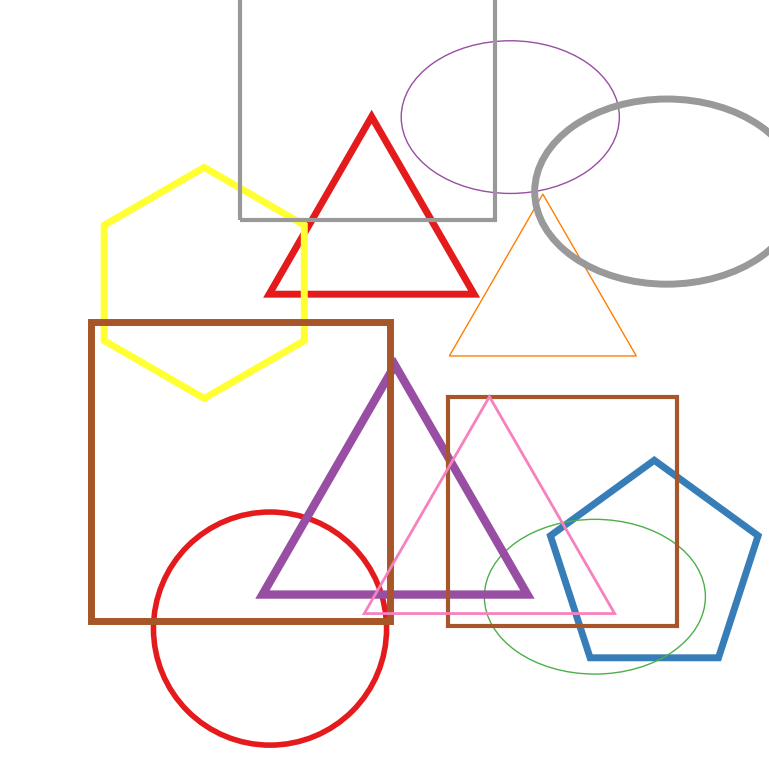[{"shape": "circle", "thickness": 2, "radius": 0.76, "center": [0.351, 0.184]}, {"shape": "triangle", "thickness": 2.5, "radius": 0.77, "center": [0.483, 0.695]}, {"shape": "pentagon", "thickness": 2.5, "radius": 0.71, "center": [0.85, 0.26]}, {"shape": "oval", "thickness": 0.5, "radius": 0.72, "center": [0.773, 0.225]}, {"shape": "oval", "thickness": 0.5, "radius": 0.71, "center": [0.663, 0.848]}, {"shape": "triangle", "thickness": 3, "radius": 0.99, "center": [0.513, 0.327]}, {"shape": "triangle", "thickness": 0.5, "radius": 0.7, "center": [0.705, 0.608]}, {"shape": "hexagon", "thickness": 2.5, "radius": 0.75, "center": [0.265, 0.633]}, {"shape": "square", "thickness": 2.5, "radius": 0.97, "center": [0.312, 0.387]}, {"shape": "square", "thickness": 1.5, "radius": 0.74, "center": [0.731, 0.336]}, {"shape": "triangle", "thickness": 1, "radius": 0.94, "center": [0.636, 0.297]}, {"shape": "square", "thickness": 1.5, "radius": 0.83, "center": [0.477, 0.879]}, {"shape": "oval", "thickness": 2.5, "radius": 0.86, "center": [0.866, 0.751]}]